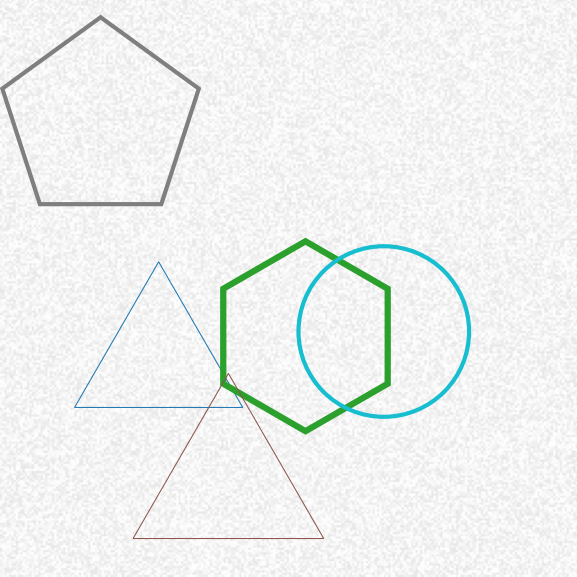[{"shape": "triangle", "thickness": 0.5, "radius": 0.84, "center": [0.275, 0.378]}, {"shape": "hexagon", "thickness": 3, "radius": 0.82, "center": [0.529, 0.417]}, {"shape": "triangle", "thickness": 0.5, "radius": 0.95, "center": [0.396, 0.162]}, {"shape": "pentagon", "thickness": 2, "radius": 0.89, "center": [0.174, 0.79]}, {"shape": "circle", "thickness": 2, "radius": 0.74, "center": [0.665, 0.425]}]